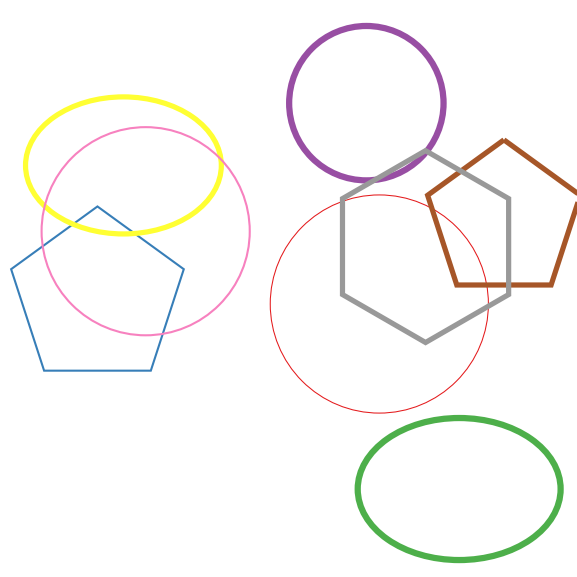[{"shape": "circle", "thickness": 0.5, "radius": 0.94, "center": [0.657, 0.473]}, {"shape": "pentagon", "thickness": 1, "radius": 0.79, "center": [0.169, 0.484]}, {"shape": "oval", "thickness": 3, "radius": 0.88, "center": [0.795, 0.152]}, {"shape": "circle", "thickness": 3, "radius": 0.67, "center": [0.634, 0.82]}, {"shape": "oval", "thickness": 2.5, "radius": 0.85, "center": [0.214, 0.713]}, {"shape": "pentagon", "thickness": 2.5, "radius": 0.69, "center": [0.873, 0.618]}, {"shape": "circle", "thickness": 1, "radius": 0.9, "center": [0.252, 0.599]}, {"shape": "hexagon", "thickness": 2.5, "radius": 0.83, "center": [0.737, 0.572]}]